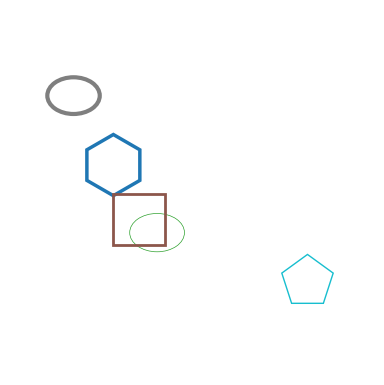[{"shape": "hexagon", "thickness": 2.5, "radius": 0.4, "center": [0.294, 0.571]}, {"shape": "oval", "thickness": 0.5, "radius": 0.36, "center": [0.408, 0.396]}, {"shape": "square", "thickness": 2, "radius": 0.33, "center": [0.361, 0.43]}, {"shape": "oval", "thickness": 3, "radius": 0.34, "center": [0.191, 0.752]}, {"shape": "pentagon", "thickness": 1, "radius": 0.35, "center": [0.799, 0.269]}]